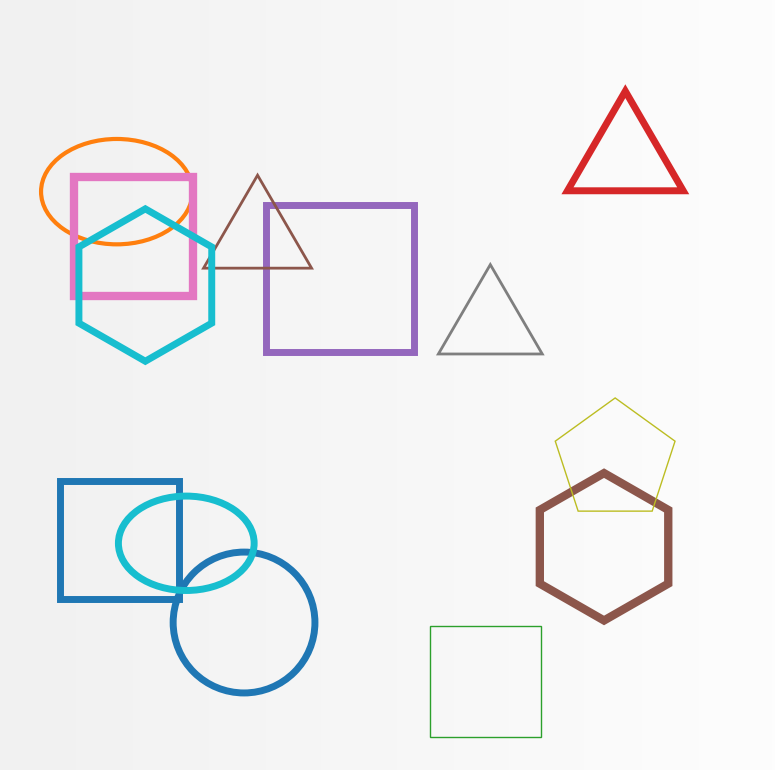[{"shape": "circle", "thickness": 2.5, "radius": 0.46, "center": [0.315, 0.192]}, {"shape": "square", "thickness": 2.5, "radius": 0.38, "center": [0.154, 0.299]}, {"shape": "oval", "thickness": 1.5, "radius": 0.49, "center": [0.151, 0.751]}, {"shape": "square", "thickness": 0.5, "radius": 0.36, "center": [0.627, 0.115]}, {"shape": "triangle", "thickness": 2.5, "radius": 0.43, "center": [0.807, 0.795]}, {"shape": "square", "thickness": 2.5, "radius": 0.48, "center": [0.438, 0.638]}, {"shape": "triangle", "thickness": 1, "radius": 0.4, "center": [0.332, 0.692]}, {"shape": "hexagon", "thickness": 3, "radius": 0.48, "center": [0.779, 0.29]}, {"shape": "square", "thickness": 3, "radius": 0.38, "center": [0.172, 0.693]}, {"shape": "triangle", "thickness": 1, "radius": 0.39, "center": [0.633, 0.579]}, {"shape": "pentagon", "thickness": 0.5, "radius": 0.41, "center": [0.794, 0.402]}, {"shape": "oval", "thickness": 2.5, "radius": 0.44, "center": [0.24, 0.294]}, {"shape": "hexagon", "thickness": 2.5, "radius": 0.49, "center": [0.188, 0.63]}]